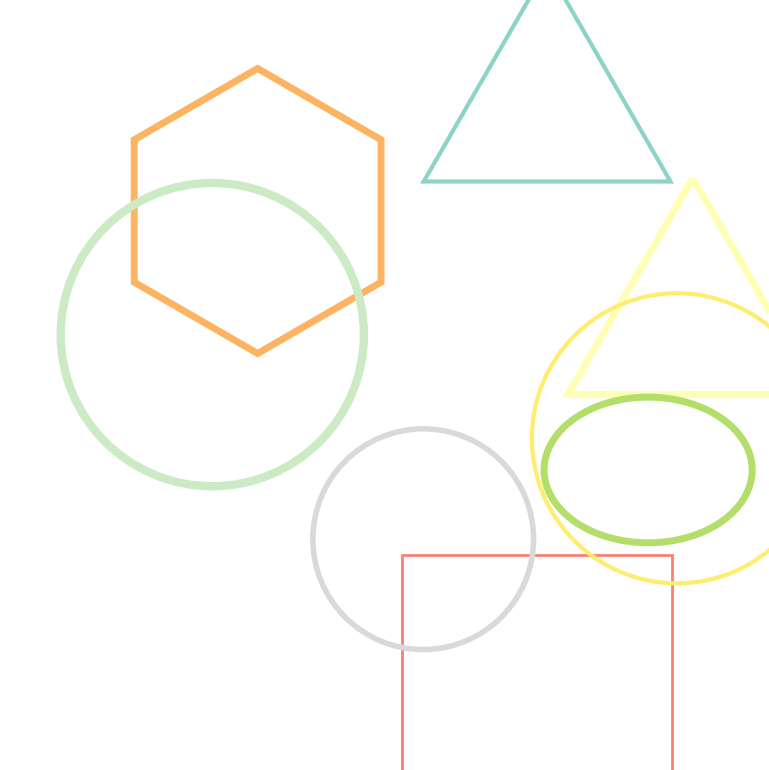[{"shape": "triangle", "thickness": 1.5, "radius": 0.93, "center": [0.711, 0.857]}, {"shape": "triangle", "thickness": 2.5, "radius": 0.94, "center": [0.9, 0.581]}, {"shape": "square", "thickness": 1, "radius": 0.88, "center": [0.698, 0.104]}, {"shape": "hexagon", "thickness": 2.5, "radius": 0.93, "center": [0.335, 0.726]}, {"shape": "oval", "thickness": 2.5, "radius": 0.68, "center": [0.842, 0.39]}, {"shape": "circle", "thickness": 2, "radius": 0.72, "center": [0.55, 0.3]}, {"shape": "circle", "thickness": 3, "radius": 0.98, "center": [0.276, 0.565]}, {"shape": "circle", "thickness": 1.5, "radius": 0.94, "center": [0.879, 0.431]}]